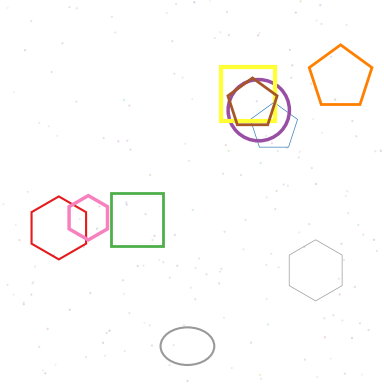[{"shape": "hexagon", "thickness": 1.5, "radius": 0.41, "center": [0.153, 0.408]}, {"shape": "pentagon", "thickness": 0.5, "radius": 0.32, "center": [0.712, 0.67]}, {"shape": "square", "thickness": 2, "radius": 0.34, "center": [0.356, 0.43]}, {"shape": "circle", "thickness": 2.5, "radius": 0.4, "center": [0.672, 0.714]}, {"shape": "pentagon", "thickness": 2, "radius": 0.43, "center": [0.885, 0.798]}, {"shape": "square", "thickness": 3, "radius": 0.35, "center": [0.643, 0.756]}, {"shape": "pentagon", "thickness": 2, "radius": 0.34, "center": [0.656, 0.73]}, {"shape": "hexagon", "thickness": 2.5, "radius": 0.29, "center": [0.229, 0.434]}, {"shape": "oval", "thickness": 1.5, "radius": 0.35, "center": [0.487, 0.101]}, {"shape": "hexagon", "thickness": 0.5, "radius": 0.4, "center": [0.82, 0.298]}]